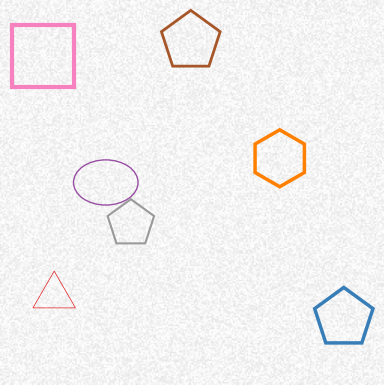[{"shape": "triangle", "thickness": 0.5, "radius": 0.32, "center": [0.141, 0.232]}, {"shape": "pentagon", "thickness": 2.5, "radius": 0.4, "center": [0.893, 0.174]}, {"shape": "oval", "thickness": 1, "radius": 0.42, "center": [0.275, 0.526]}, {"shape": "hexagon", "thickness": 2.5, "radius": 0.37, "center": [0.727, 0.589]}, {"shape": "pentagon", "thickness": 2, "radius": 0.4, "center": [0.496, 0.893]}, {"shape": "square", "thickness": 3, "radius": 0.4, "center": [0.112, 0.855]}, {"shape": "pentagon", "thickness": 1.5, "radius": 0.32, "center": [0.34, 0.419]}]